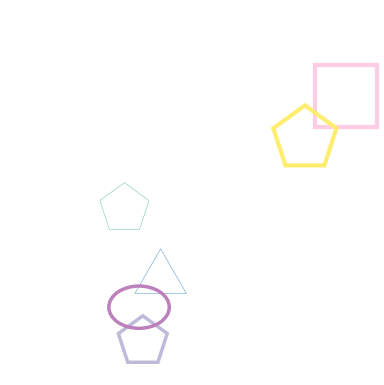[{"shape": "pentagon", "thickness": 0.5, "radius": 0.33, "center": [0.323, 0.459]}, {"shape": "pentagon", "thickness": 2.5, "radius": 0.33, "center": [0.371, 0.113]}, {"shape": "triangle", "thickness": 0.5, "radius": 0.39, "center": [0.417, 0.276]}, {"shape": "square", "thickness": 3, "radius": 0.4, "center": [0.899, 0.751]}, {"shape": "oval", "thickness": 2.5, "radius": 0.39, "center": [0.361, 0.202]}, {"shape": "pentagon", "thickness": 3, "radius": 0.43, "center": [0.792, 0.64]}]